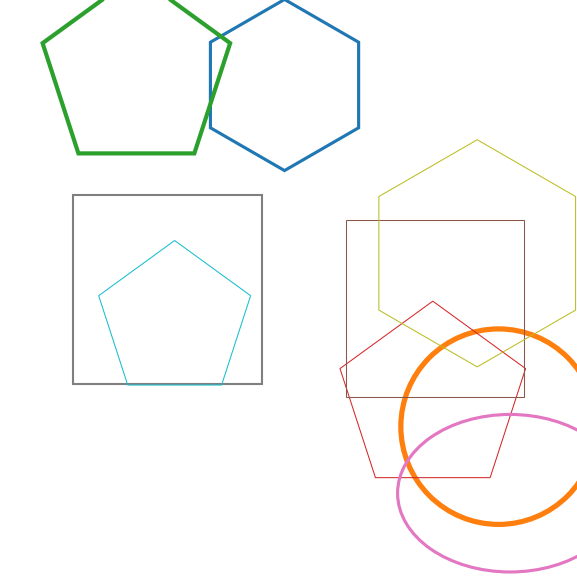[{"shape": "hexagon", "thickness": 1.5, "radius": 0.74, "center": [0.493, 0.852]}, {"shape": "circle", "thickness": 2.5, "radius": 0.85, "center": [0.863, 0.26]}, {"shape": "pentagon", "thickness": 2, "radius": 0.85, "center": [0.236, 0.872]}, {"shape": "pentagon", "thickness": 0.5, "radius": 0.84, "center": [0.749, 0.309]}, {"shape": "square", "thickness": 0.5, "radius": 0.77, "center": [0.753, 0.465]}, {"shape": "oval", "thickness": 1.5, "radius": 0.97, "center": [0.883, 0.145]}, {"shape": "square", "thickness": 1, "radius": 0.82, "center": [0.29, 0.499]}, {"shape": "hexagon", "thickness": 0.5, "radius": 0.98, "center": [0.826, 0.561]}, {"shape": "pentagon", "thickness": 0.5, "radius": 0.69, "center": [0.302, 0.444]}]